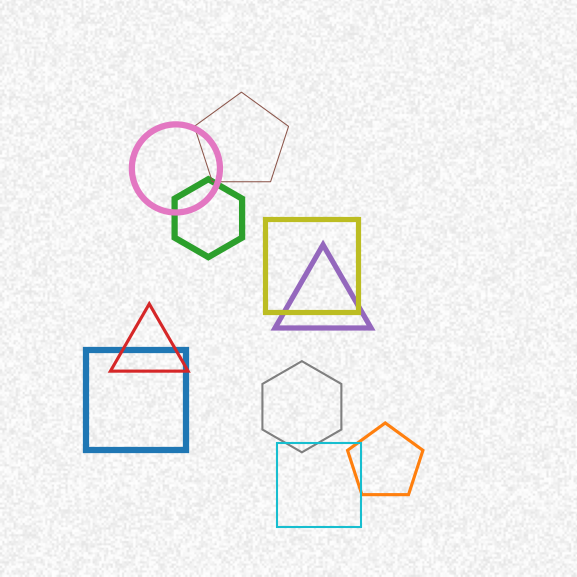[{"shape": "square", "thickness": 3, "radius": 0.43, "center": [0.235, 0.307]}, {"shape": "pentagon", "thickness": 1.5, "radius": 0.34, "center": [0.667, 0.198]}, {"shape": "hexagon", "thickness": 3, "radius": 0.34, "center": [0.361, 0.621]}, {"shape": "triangle", "thickness": 1.5, "radius": 0.39, "center": [0.258, 0.395]}, {"shape": "triangle", "thickness": 2.5, "radius": 0.48, "center": [0.559, 0.479]}, {"shape": "pentagon", "thickness": 0.5, "radius": 0.43, "center": [0.418, 0.754]}, {"shape": "circle", "thickness": 3, "radius": 0.38, "center": [0.305, 0.707]}, {"shape": "hexagon", "thickness": 1, "radius": 0.39, "center": [0.523, 0.295]}, {"shape": "square", "thickness": 2.5, "radius": 0.4, "center": [0.539, 0.539]}, {"shape": "square", "thickness": 1, "radius": 0.36, "center": [0.553, 0.158]}]